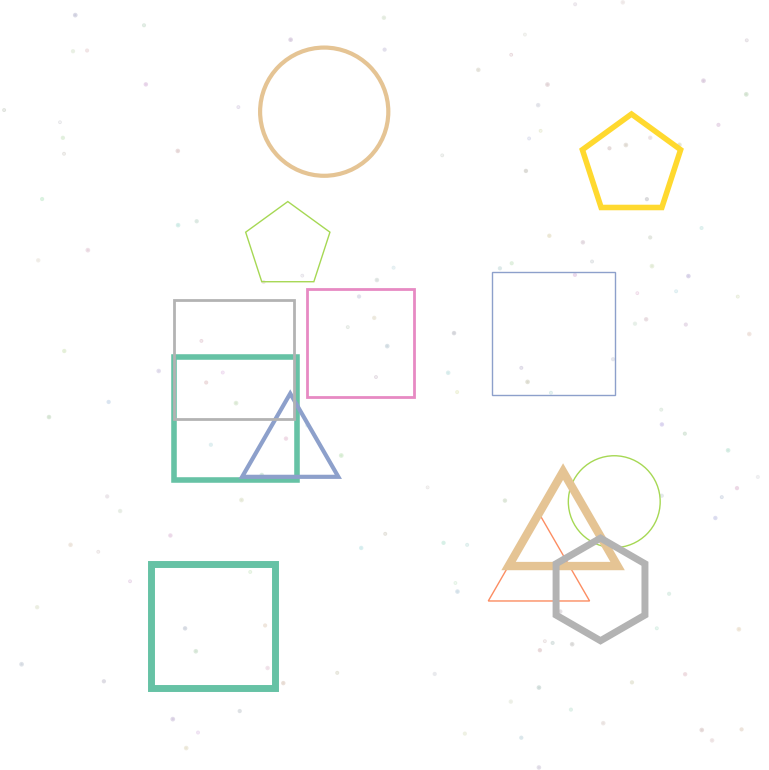[{"shape": "square", "thickness": 2.5, "radius": 0.4, "center": [0.277, 0.187]}, {"shape": "square", "thickness": 2, "radius": 0.4, "center": [0.306, 0.457]}, {"shape": "triangle", "thickness": 0.5, "radius": 0.38, "center": [0.7, 0.257]}, {"shape": "square", "thickness": 0.5, "radius": 0.4, "center": [0.718, 0.567]}, {"shape": "triangle", "thickness": 1.5, "radius": 0.36, "center": [0.377, 0.417]}, {"shape": "square", "thickness": 1, "radius": 0.35, "center": [0.468, 0.554]}, {"shape": "circle", "thickness": 0.5, "radius": 0.3, "center": [0.798, 0.348]}, {"shape": "pentagon", "thickness": 0.5, "radius": 0.29, "center": [0.374, 0.681]}, {"shape": "pentagon", "thickness": 2, "radius": 0.34, "center": [0.82, 0.785]}, {"shape": "triangle", "thickness": 3, "radius": 0.41, "center": [0.731, 0.306]}, {"shape": "circle", "thickness": 1.5, "radius": 0.42, "center": [0.421, 0.855]}, {"shape": "square", "thickness": 1, "radius": 0.39, "center": [0.304, 0.533]}, {"shape": "hexagon", "thickness": 2.5, "radius": 0.33, "center": [0.78, 0.235]}]